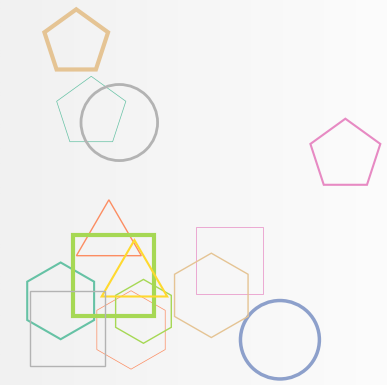[{"shape": "hexagon", "thickness": 1.5, "radius": 0.5, "center": [0.157, 0.219]}, {"shape": "pentagon", "thickness": 0.5, "radius": 0.47, "center": [0.235, 0.708]}, {"shape": "hexagon", "thickness": 0.5, "radius": 0.51, "center": [0.338, 0.143]}, {"shape": "triangle", "thickness": 1, "radius": 0.48, "center": [0.281, 0.384]}, {"shape": "circle", "thickness": 2.5, "radius": 0.51, "center": [0.722, 0.118]}, {"shape": "square", "thickness": 0.5, "radius": 0.43, "center": [0.591, 0.323]}, {"shape": "pentagon", "thickness": 1.5, "radius": 0.47, "center": [0.891, 0.597]}, {"shape": "square", "thickness": 3, "radius": 0.52, "center": [0.293, 0.285]}, {"shape": "hexagon", "thickness": 1, "radius": 0.41, "center": [0.37, 0.191]}, {"shape": "triangle", "thickness": 1.5, "radius": 0.49, "center": [0.347, 0.279]}, {"shape": "pentagon", "thickness": 3, "radius": 0.43, "center": [0.197, 0.889]}, {"shape": "hexagon", "thickness": 1, "radius": 0.55, "center": [0.545, 0.233]}, {"shape": "circle", "thickness": 2, "radius": 0.49, "center": [0.308, 0.682]}, {"shape": "square", "thickness": 1, "radius": 0.48, "center": [0.175, 0.147]}]